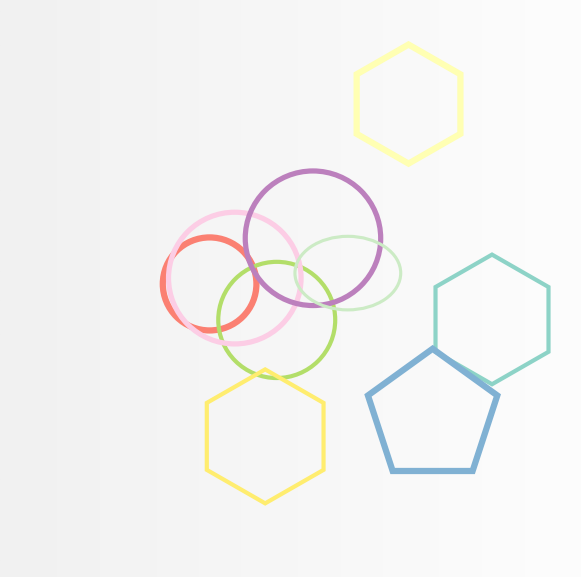[{"shape": "hexagon", "thickness": 2, "radius": 0.56, "center": [0.846, 0.446]}, {"shape": "hexagon", "thickness": 3, "radius": 0.52, "center": [0.703, 0.819]}, {"shape": "circle", "thickness": 3, "radius": 0.4, "center": [0.361, 0.507]}, {"shape": "pentagon", "thickness": 3, "radius": 0.59, "center": [0.744, 0.278]}, {"shape": "circle", "thickness": 2, "radius": 0.5, "center": [0.476, 0.445]}, {"shape": "circle", "thickness": 2.5, "radius": 0.57, "center": [0.404, 0.518]}, {"shape": "circle", "thickness": 2.5, "radius": 0.58, "center": [0.538, 0.587]}, {"shape": "oval", "thickness": 1.5, "radius": 0.45, "center": [0.598, 0.526]}, {"shape": "hexagon", "thickness": 2, "radius": 0.58, "center": [0.456, 0.243]}]